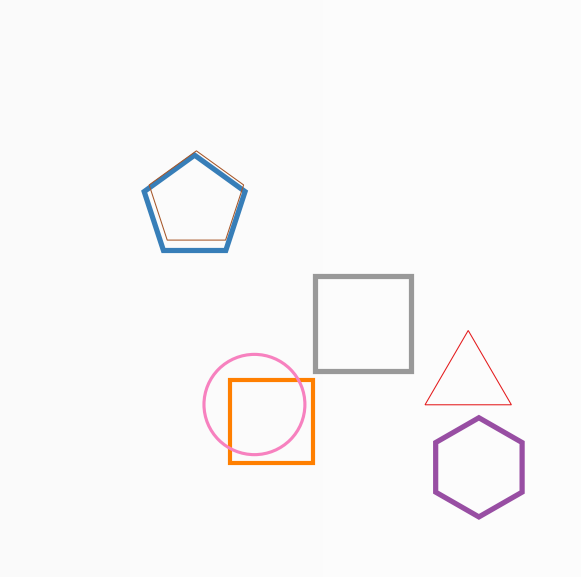[{"shape": "triangle", "thickness": 0.5, "radius": 0.43, "center": [0.806, 0.341]}, {"shape": "pentagon", "thickness": 2.5, "radius": 0.46, "center": [0.335, 0.639]}, {"shape": "hexagon", "thickness": 2.5, "radius": 0.43, "center": [0.824, 0.19]}, {"shape": "square", "thickness": 2, "radius": 0.36, "center": [0.467, 0.269]}, {"shape": "pentagon", "thickness": 0.5, "radius": 0.43, "center": [0.338, 0.652]}, {"shape": "circle", "thickness": 1.5, "radius": 0.43, "center": [0.438, 0.299]}, {"shape": "square", "thickness": 2.5, "radius": 0.41, "center": [0.625, 0.439]}]